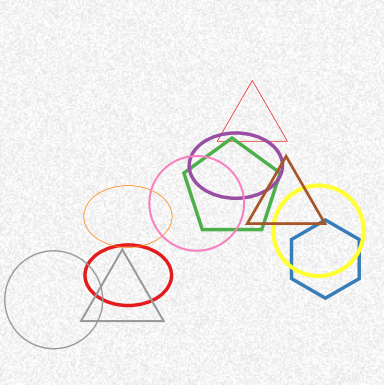[{"shape": "oval", "thickness": 2.5, "radius": 0.56, "center": [0.333, 0.285]}, {"shape": "triangle", "thickness": 0.5, "radius": 0.53, "center": [0.655, 0.686]}, {"shape": "hexagon", "thickness": 2.5, "radius": 0.51, "center": [0.845, 0.327]}, {"shape": "pentagon", "thickness": 2.5, "radius": 0.66, "center": [0.603, 0.51]}, {"shape": "oval", "thickness": 2.5, "radius": 0.61, "center": [0.613, 0.57]}, {"shape": "oval", "thickness": 0.5, "radius": 0.57, "center": [0.332, 0.438]}, {"shape": "circle", "thickness": 3, "radius": 0.59, "center": [0.827, 0.401]}, {"shape": "triangle", "thickness": 2, "radius": 0.58, "center": [0.743, 0.477]}, {"shape": "circle", "thickness": 1.5, "radius": 0.62, "center": [0.511, 0.472]}, {"shape": "triangle", "thickness": 1.5, "radius": 0.62, "center": [0.318, 0.228]}, {"shape": "circle", "thickness": 1, "radius": 0.64, "center": [0.14, 0.221]}]